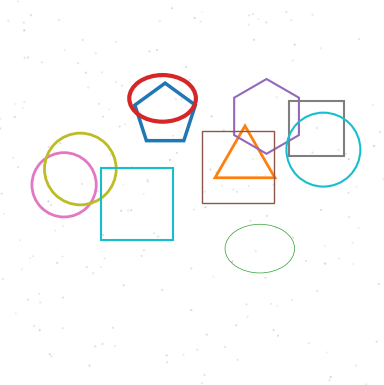[{"shape": "pentagon", "thickness": 2.5, "radius": 0.41, "center": [0.429, 0.701]}, {"shape": "triangle", "thickness": 2, "radius": 0.45, "center": [0.636, 0.583]}, {"shape": "oval", "thickness": 0.5, "radius": 0.45, "center": [0.675, 0.354]}, {"shape": "oval", "thickness": 3, "radius": 0.43, "center": [0.422, 0.744]}, {"shape": "hexagon", "thickness": 1.5, "radius": 0.49, "center": [0.692, 0.698]}, {"shape": "square", "thickness": 1, "radius": 0.47, "center": [0.617, 0.567]}, {"shape": "circle", "thickness": 2, "radius": 0.42, "center": [0.166, 0.52]}, {"shape": "square", "thickness": 1.5, "radius": 0.36, "center": [0.822, 0.665]}, {"shape": "circle", "thickness": 2, "radius": 0.47, "center": [0.209, 0.561]}, {"shape": "square", "thickness": 1.5, "radius": 0.47, "center": [0.356, 0.471]}, {"shape": "circle", "thickness": 1.5, "radius": 0.48, "center": [0.84, 0.611]}]